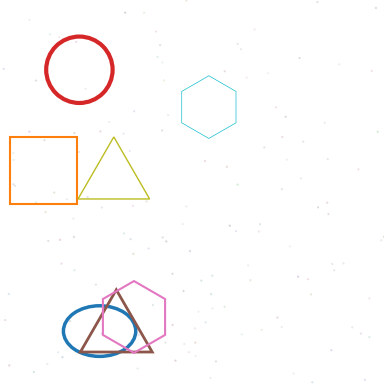[{"shape": "oval", "thickness": 2.5, "radius": 0.47, "center": [0.259, 0.14]}, {"shape": "square", "thickness": 1.5, "radius": 0.44, "center": [0.114, 0.557]}, {"shape": "circle", "thickness": 3, "radius": 0.43, "center": [0.206, 0.819]}, {"shape": "triangle", "thickness": 2, "radius": 0.54, "center": [0.302, 0.14]}, {"shape": "hexagon", "thickness": 1.5, "radius": 0.47, "center": [0.348, 0.177]}, {"shape": "triangle", "thickness": 1, "radius": 0.54, "center": [0.296, 0.537]}, {"shape": "hexagon", "thickness": 0.5, "radius": 0.41, "center": [0.542, 0.722]}]